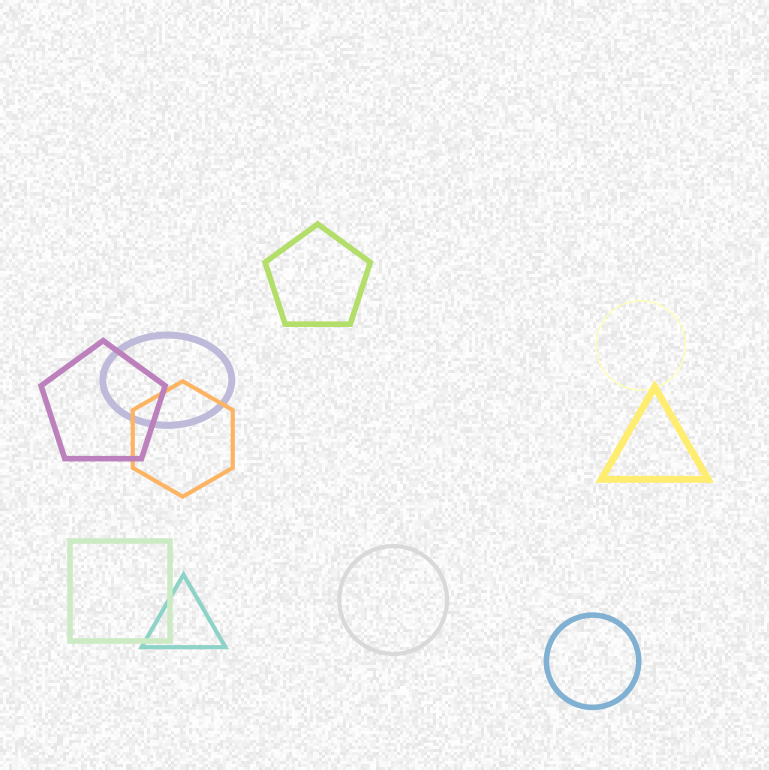[{"shape": "triangle", "thickness": 1.5, "radius": 0.31, "center": [0.238, 0.191]}, {"shape": "circle", "thickness": 0.5, "radius": 0.29, "center": [0.832, 0.551]}, {"shape": "oval", "thickness": 2.5, "radius": 0.42, "center": [0.217, 0.506]}, {"shape": "circle", "thickness": 2, "radius": 0.3, "center": [0.77, 0.141]}, {"shape": "hexagon", "thickness": 1.5, "radius": 0.37, "center": [0.237, 0.43]}, {"shape": "pentagon", "thickness": 2, "radius": 0.36, "center": [0.413, 0.637]}, {"shape": "circle", "thickness": 1.5, "radius": 0.35, "center": [0.511, 0.221]}, {"shape": "pentagon", "thickness": 2, "radius": 0.42, "center": [0.134, 0.473]}, {"shape": "square", "thickness": 2, "radius": 0.33, "center": [0.155, 0.233]}, {"shape": "triangle", "thickness": 2.5, "radius": 0.4, "center": [0.85, 0.418]}]